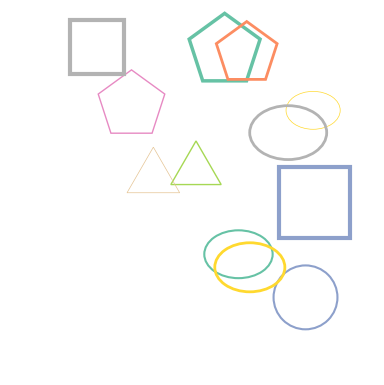[{"shape": "oval", "thickness": 1.5, "radius": 0.44, "center": [0.619, 0.34]}, {"shape": "pentagon", "thickness": 2.5, "radius": 0.48, "center": [0.583, 0.868]}, {"shape": "pentagon", "thickness": 2, "radius": 0.42, "center": [0.641, 0.861]}, {"shape": "circle", "thickness": 1.5, "radius": 0.41, "center": [0.794, 0.228]}, {"shape": "square", "thickness": 3, "radius": 0.47, "center": [0.817, 0.474]}, {"shape": "pentagon", "thickness": 1, "radius": 0.45, "center": [0.342, 0.728]}, {"shape": "triangle", "thickness": 1, "radius": 0.38, "center": [0.509, 0.558]}, {"shape": "oval", "thickness": 2, "radius": 0.46, "center": [0.649, 0.306]}, {"shape": "oval", "thickness": 0.5, "radius": 0.35, "center": [0.813, 0.713]}, {"shape": "triangle", "thickness": 0.5, "radius": 0.39, "center": [0.398, 0.539]}, {"shape": "oval", "thickness": 2, "radius": 0.5, "center": [0.749, 0.656]}, {"shape": "square", "thickness": 3, "radius": 0.35, "center": [0.253, 0.878]}]